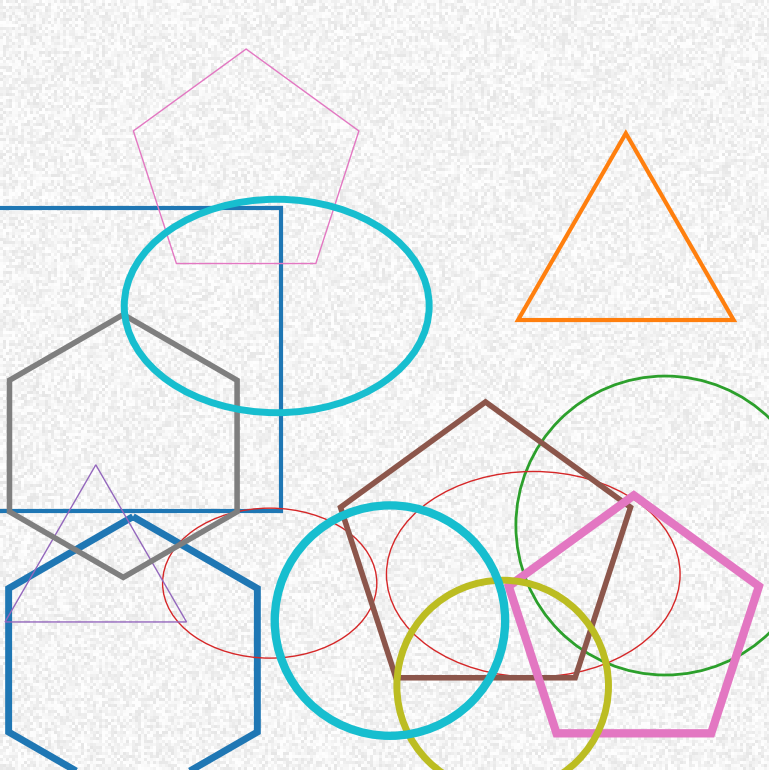[{"shape": "square", "thickness": 1.5, "radius": 0.98, "center": [0.168, 0.533]}, {"shape": "hexagon", "thickness": 2.5, "radius": 0.93, "center": [0.173, 0.143]}, {"shape": "triangle", "thickness": 1.5, "radius": 0.81, "center": [0.813, 0.665]}, {"shape": "circle", "thickness": 1, "radius": 0.97, "center": [0.864, 0.317]}, {"shape": "oval", "thickness": 0.5, "radius": 0.7, "center": [0.35, 0.243]}, {"shape": "oval", "thickness": 0.5, "radius": 0.95, "center": [0.693, 0.254]}, {"shape": "triangle", "thickness": 0.5, "radius": 0.68, "center": [0.124, 0.26]}, {"shape": "pentagon", "thickness": 2, "radius": 0.99, "center": [0.631, 0.28]}, {"shape": "pentagon", "thickness": 0.5, "radius": 0.77, "center": [0.32, 0.782]}, {"shape": "pentagon", "thickness": 3, "radius": 0.85, "center": [0.823, 0.186]}, {"shape": "hexagon", "thickness": 2, "radius": 0.85, "center": [0.16, 0.421]}, {"shape": "circle", "thickness": 2.5, "radius": 0.69, "center": [0.653, 0.109]}, {"shape": "circle", "thickness": 3, "radius": 0.75, "center": [0.506, 0.194]}, {"shape": "oval", "thickness": 2.5, "radius": 0.99, "center": [0.359, 0.603]}]